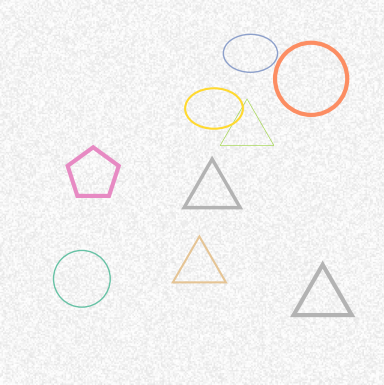[{"shape": "circle", "thickness": 1, "radius": 0.37, "center": [0.213, 0.276]}, {"shape": "circle", "thickness": 3, "radius": 0.47, "center": [0.808, 0.795]}, {"shape": "oval", "thickness": 1, "radius": 0.35, "center": [0.651, 0.862]}, {"shape": "pentagon", "thickness": 3, "radius": 0.35, "center": [0.242, 0.548]}, {"shape": "triangle", "thickness": 0.5, "radius": 0.4, "center": [0.642, 0.662]}, {"shape": "oval", "thickness": 1.5, "radius": 0.37, "center": [0.556, 0.718]}, {"shape": "triangle", "thickness": 1.5, "radius": 0.4, "center": [0.518, 0.306]}, {"shape": "triangle", "thickness": 3, "radius": 0.44, "center": [0.838, 0.225]}, {"shape": "triangle", "thickness": 2.5, "radius": 0.42, "center": [0.551, 0.503]}]